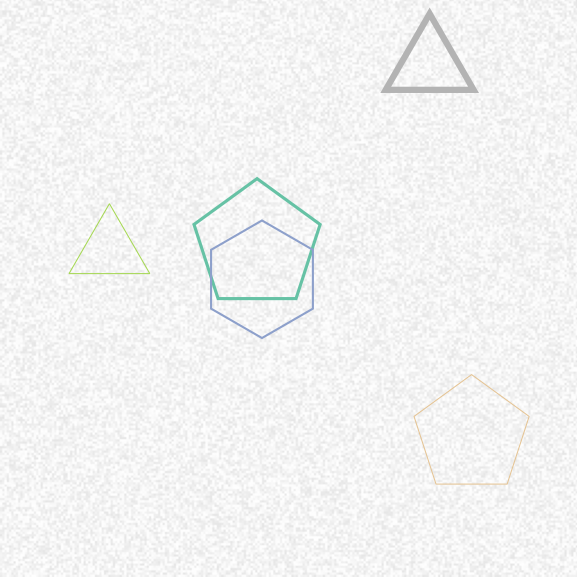[{"shape": "pentagon", "thickness": 1.5, "radius": 0.57, "center": [0.445, 0.575]}, {"shape": "hexagon", "thickness": 1, "radius": 0.51, "center": [0.454, 0.516]}, {"shape": "triangle", "thickness": 0.5, "radius": 0.4, "center": [0.189, 0.566]}, {"shape": "pentagon", "thickness": 0.5, "radius": 0.52, "center": [0.817, 0.246]}, {"shape": "triangle", "thickness": 3, "radius": 0.44, "center": [0.744, 0.887]}]